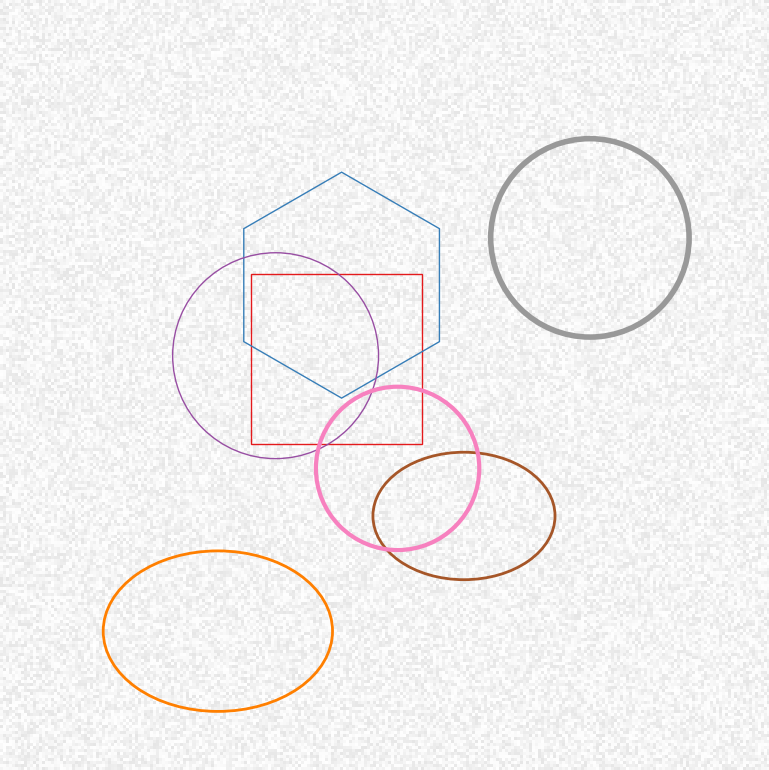[{"shape": "square", "thickness": 0.5, "radius": 0.55, "center": [0.437, 0.533]}, {"shape": "hexagon", "thickness": 0.5, "radius": 0.73, "center": [0.444, 0.63]}, {"shape": "circle", "thickness": 0.5, "radius": 0.67, "center": [0.358, 0.538]}, {"shape": "oval", "thickness": 1, "radius": 0.74, "center": [0.283, 0.18]}, {"shape": "oval", "thickness": 1, "radius": 0.59, "center": [0.603, 0.33]}, {"shape": "circle", "thickness": 1.5, "radius": 0.53, "center": [0.516, 0.392]}, {"shape": "circle", "thickness": 2, "radius": 0.64, "center": [0.766, 0.691]}]